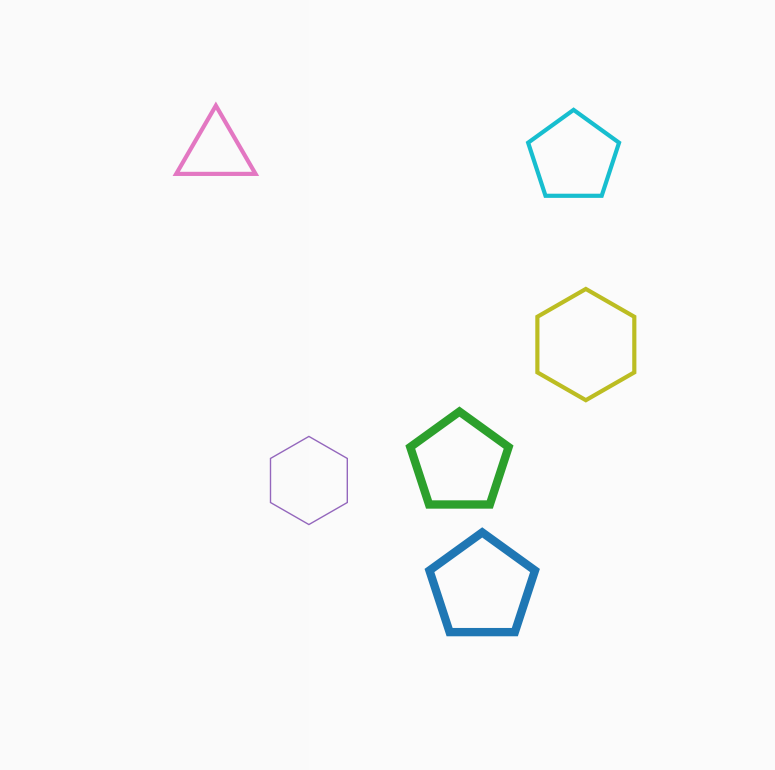[{"shape": "pentagon", "thickness": 3, "radius": 0.36, "center": [0.622, 0.237]}, {"shape": "pentagon", "thickness": 3, "radius": 0.33, "center": [0.593, 0.399]}, {"shape": "hexagon", "thickness": 0.5, "radius": 0.29, "center": [0.399, 0.376]}, {"shape": "triangle", "thickness": 1.5, "radius": 0.3, "center": [0.279, 0.804]}, {"shape": "hexagon", "thickness": 1.5, "radius": 0.36, "center": [0.756, 0.553]}, {"shape": "pentagon", "thickness": 1.5, "radius": 0.31, "center": [0.74, 0.796]}]